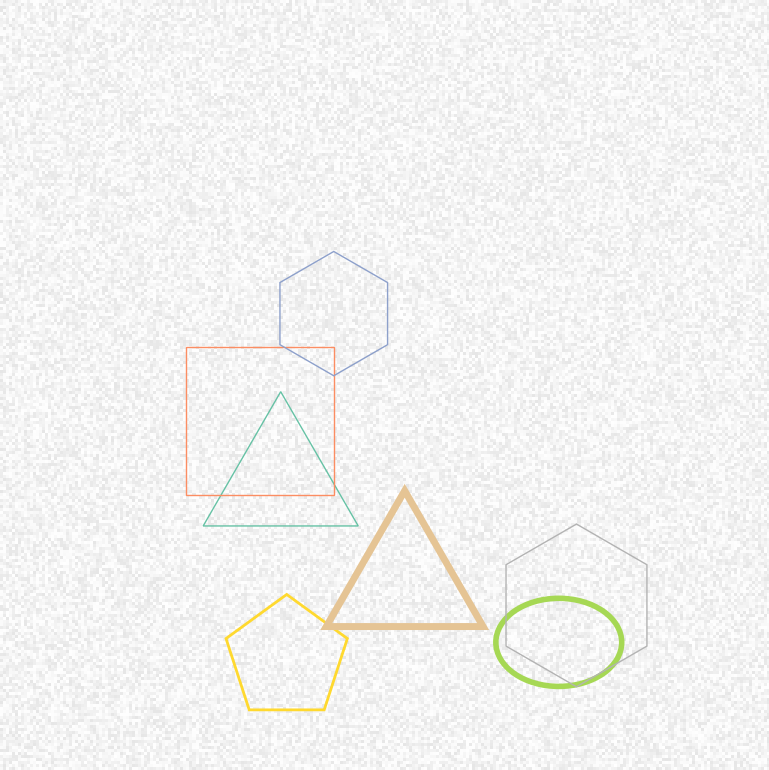[{"shape": "triangle", "thickness": 0.5, "radius": 0.58, "center": [0.365, 0.375]}, {"shape": "square", "thickness": 0.5, "radius": 0.48, "center": [0.338, 0.454]}, {"shape": "hexagon", "thickness": 0.5, "radius": 0.4, "center": [0.433, 0.593]}, {"shape": "oval", "thickness": 2, "radius": 0.41, "center": [0.726, 0.166]}, {"shape": "pentagon", "thickness": 1, "radius": 0.41, "center": [0.372, 0.145]}, {"shape": "triangle", "thickness": 2.5, "radius": 0.59, "center": [0.526, 0.245]}, {"shape": "hexagon", "thickness": 0.5, "radius": 0.53, "center": [0.749, 0.214]}]